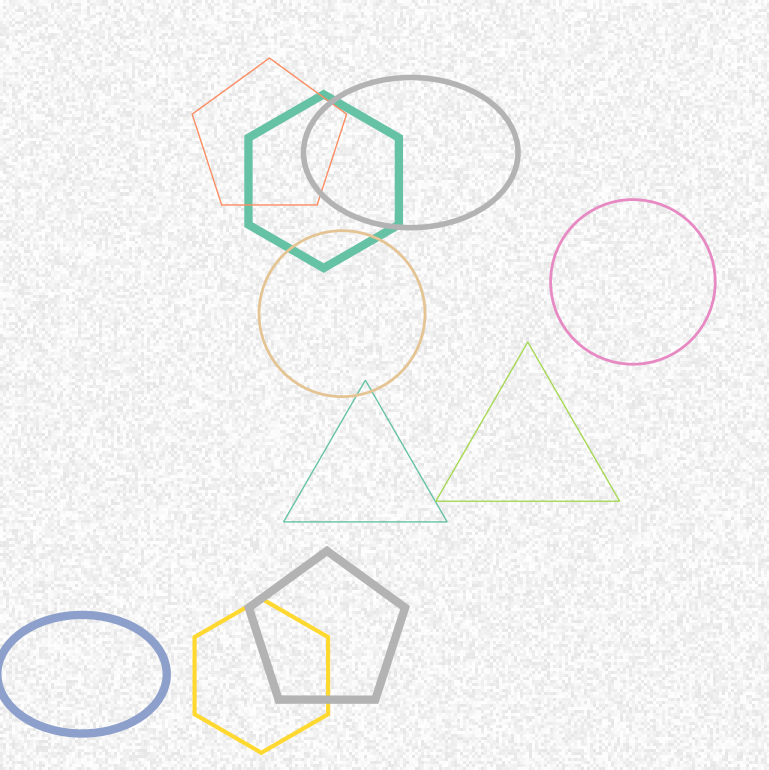[{"shape": "triangle", "thickness": 0.5, "radius": 0.61, "center": [0.475, 0.384]}, {"shape": "hexagon", "thickness": 3, "radius": 0.56, "center": [0.42, 0.765]}, {"shape": "pentagon", "thickness": 0.5, "radius": 0.53, "center": [0.35, 0.819]}, {"shape": "oval", "thickness": 3, "radius": 0.55, "center": [0.107, 0.124]}, {"shape": "circle", "thickness": 1, "radius": 0.53, "center": [0.822, 0.634]}, {"shape": "triangle", "thickness": 0.5, "radius": 0.69, "center": [0.685, 0.418]}, {"shape": "hexagon", "thickness": 1.5, "radius": 0.5, "center": [0.339, 0.123]}, {"shape": "circle", "thickness": 1, "radius": 0.54, "center": [0.444, 0.593]}, {"shape": "pentagon", "thickness": 3, "radius": 0.53, "center": [0.425, 0.178]}, {"shape": "oval", "thickness": 2, "radius": 0.7, "center": [0.533, 0.802]}]